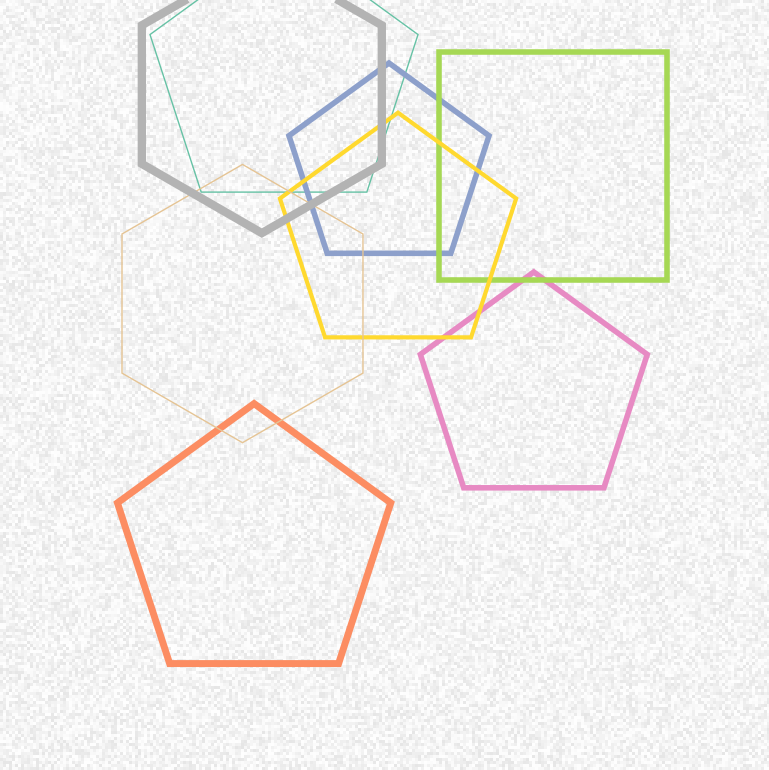[{"shape": "pentagon", "thickness": 0.5, "radius": 0.91, "center": [0.369, 0.899]}, {"shape": "pentagon", "thickness": 2.5, "radius": 0.93, "center": [0.33, 0.289]}, {"shape": "pentagon", "thickness": 2, "radius": 0.68, "center": [0.505, 0.782]}, {"shape": "pentagon", "thickness": 2, "radius": 0.77, "center": [0.693, 0.492]}, {"shape": "square", "thickness": 2, "radius": 0.74, "center": [0.718, 0.785]}, {"shape": "pentagon", "thickness": 1.5, "radius": 0.81, "center": [0.517, 0.692]}, {"shape": "hexagon", "thickness": 0.5, "radius": 0.9, "center": [0.315, 0.606]}, {"shape": "hexagon", "thickness": 3, "radius": 0.9, "center": [0.34, 0.877]}]